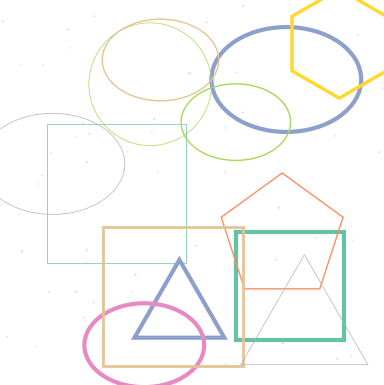[{"shape": "square", "thickness": 0.5, "radius": 0.9, "center": [0.302, 0.498]}, {"shape": "square", "thickness": 3, "radius": 0.7, "center": [0.753, 0.257]}, {"shape": "pentagon", "thickness": 1, "radius": 0.83, "center": [0.733, 0.384]}, {"shape": "triangle", "thickness": 3, "radius": 0.67, "center": [0.466, 0.19]}, {"shape": "oval", "thickness": 3, "radius": 0.97, "center": [0.744, 0.793]}, {"shape": "oval", "thickness": 3, "radius": 0.78, "center": [0.375, 0.103]}, {"shape": "circle", "thickness": 0.5, "radius": 0.8, "center": [0.39, 0.781]}, {"shape": "oval", "thickness": 1, "radius": 0.71, "center": [0.613, 0.683]}, {"shape": "hexagon", "thickness": 2.5, "radius": 0.71, "center": [0.881, 0.887]}, {"shape": "oval", "thickness": 1, "radius": 0.76, "center": [0.417, 0.844]}, {"shape": "square", "thickness": 2, "radius": 0.9, "center": [0.449, 0.23]}, {"shape": "oval", "thickness": 0.5, "radius": 0.94, "center": [0.137, 0.574]}, {"shape": "triangle", "thickness": 0.5, "radius": 0.95, "center": [0.791, 0.148]}]